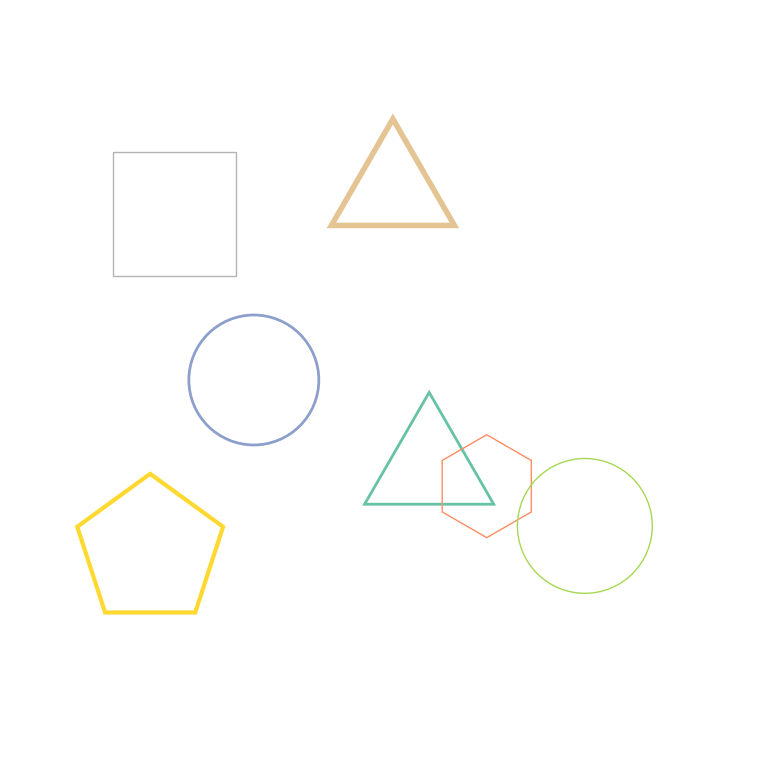[{"shape": "triangle", "thickness": 1, "radius": 0.48, "center": [0.557, 0.394]}, {"shape": "hexagon", "thickness": 0.5, "radius": 0.33, "center": [0.632, 0.369]}, {"shape": "circle", "thickness": 1, "radius": 0.42, "center": [0.33, 0.507]}, {"shape": "circle", "thickness": 0.5, "radius": 0.44, "center": [0.76, 0.317]}, {"shape": "pentagon", "thickness": 1.5, "radius": 0.5, "center": [0.195, 0.285]}, {"shape": "triangle", "thickness": 2, "radius": 0.46, "center": [0.51, 0.753]}, {"shape": "square", "thickness": 0.5, "radius": 0.4, "center": [0.227, 0.722]}]